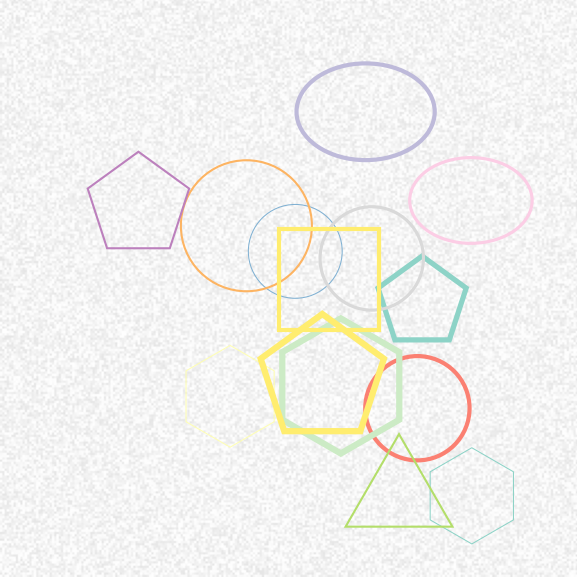[{"shape": "pentagon", "thickness": 2.5, "radius": 0.4, "center": [0.731, 0.475]}, {"shape": "hexagon", "thickness": 0.5, "radius": 0.42, "center": [0.817, 0.141]}, {"shape": "hexagon", "thickness": 0.5, "radius": 0.44, "center": [0.398, 0.313]}, {"shape": "oval", "thickness": 2, "radius": 0.6, "center": [0.633, 0.806]}, {"shape": "circle", "thickness": 2, "radius": 0.45, "center": [0.723, 0.292]}, {"shape": "circle", "thickness": 0.5, "radius": 0.41, "center": [0.511, 0.564]}, {"shape": "circle", "thickness": 1, "radius": 0.57, "center": [0.427, 0.608]}, {"shape": "triangle", "thickness": 1, "radius": 0.53, "center": [0.691, 0.141]}, {"shape": "oval", "thickness": 1.5, "radius": 0.53, "center": [0.815, 0.652]}, {"shape": "circle", "thickness": 1.5, "radius": 0.45, "center": [0.644, 0.552]}, {"shape": "pentagon", "thickness": 1, "radius": 0.46, "center": [0.24, 0.644]}, {"shape": "hexagon", "thickness": 3, "radius": 0.58, "center": [0.59, 0.331]}, {"shape": "pentagon", "thickness": 3, "radius": 0.56, "center": [0.558, 0.343]}, {"shape": "square", "thickness": 2, "radius": 0.43, "center": [0.57, 0.515]}]